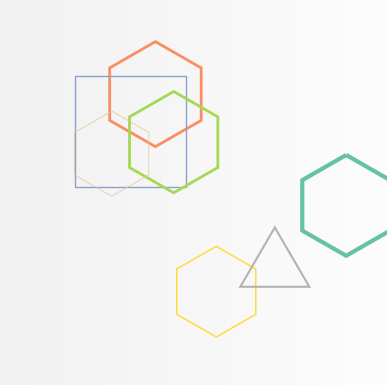[{"shape": "hexagon", "thickness": 3, "radius": 0.65, "center": [0.893, 0.467]}, {"shape": "hexagon", "thickness": 2, "radius": 0.68, "center": [0.401, 0.755]}, {"shape": "square", "thickness": 1, "radius": 0.72, "center": [0.337, 0.658]}, {"shape": "hexagon", "thickness": 2, "radius": 0.66, "center": [0.448, 0.631]}, {"shape": "hexagon", "thickness": 1, "radius": 0.59, "center": [0.558, 0.242]}, {"shape": "hexagon", "thickness": 0.5, "radius": 0.55, "center": [0.288, 0.601]}, {"shape": "triangle", "thickness": 1.5, "radius": 0.51, "center": [0.709, 0.307]}]